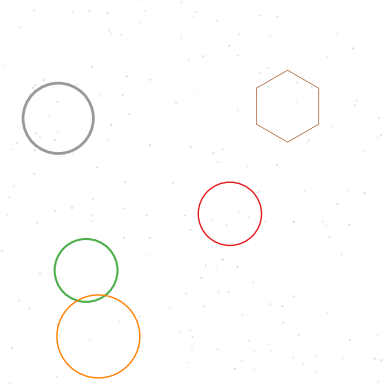[{"shape": "circle", "thickness": 1, "radius": 0.41, "center": [0.597, 0.445]}, {"shape": "circle", "thickness": 1.5, "radius": 0.41, "center": [0.224, 0.298]}, {"shape": "circle", "thickness": 1, "radius": 0.54, "center": [0.255, 0.126]}, {"shape": "hexagon", "thickness": 0.5, "radius": 0.47, "center": [0.747, 0.724]}, {"shape": "circle", "thickness": 2, "radius": 0.46, "center": [0.151, 0.693]}]